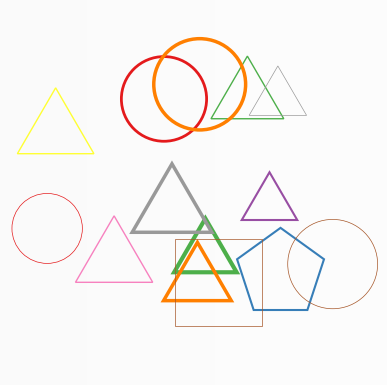[{"shape": "circle", "thickness": 2, "radius": 0.55, "center": [0.423, 0.743]}, {"shape": "circle", "thickness": 0.5, "radius": 0.45, "center": [0.122, 0.407]}, {"shape": "pentagon", "thickness": 1.5, "radius": 0.59, "center": [0.724, 0.29]}, {"shape": "triangle", "thickness": 1, "radius": 0.54, "center": [0.638, 0.746]}, {"shape": "triangle", "thickness": 3, "radius": 0.47, "center": [0.53, 0.339]}, {"shape": "triangle", "thickness": 1.5, "radius": 0.41, "center": [0.695, 0.47]}, {"shape": "triangle", "thickness": 2.5, "radius": 0.5, "center": [0.509, 0.27]}, {"shape": "circle", "thickness": 2.5, "radius": 0.59, "center": [0.515, 0.781]}, {"shape": "triangle", "thickness": 1, "radius": 0.57, "center": [0.144, 0.658]}, {"shape": "square", "thickness": 0.5, "radius": 0.56, "center": [0.564, 0.267]}, {"shape": "circle", "thickness": 0.5, "radius": 0.58, "center": [0.859, 0.314]}, {"shape": "triangle", "thickness": 1, "radius": 0.58, "center": [0.294, 0.324]}, {"shape": "triangle", "thickness": 2.5, "radius": 0.59, "center": [0.444, 0.456]}, {"shape": "triangle", "thickness": 0.5, "radius": 0.43, "center": [0.717, 0.743]}]